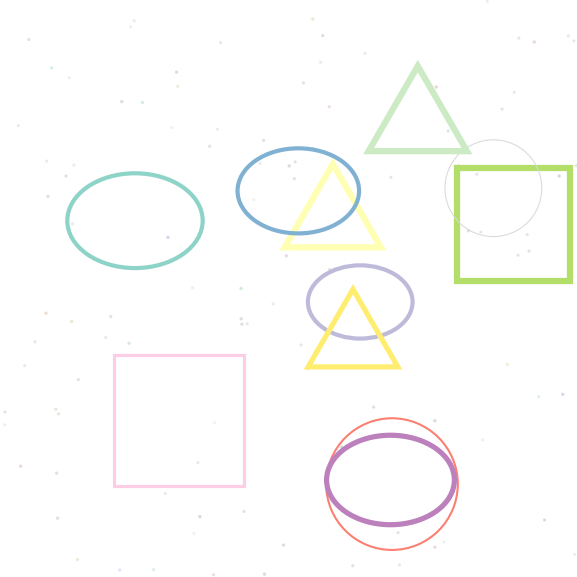[{"shape": "oval", "thickness": 2, "radius": 0.59, "center": [0.234, 0.617]}, {"shape": "triangle", "thickness": 3, "radius": 0.48, "center": [0.576, 0.619]}, {"shape": "oval", "thickness": 2, "radius": 0.45, "center": [0.624, 0.476]}, {"shape": "circle", "thickness": 1, "radius": 0.57, "center": [0.679, 0.161]}, {"shape": "oval", "thickness": 2, "radius": 0.53, "center": [0.517, 0.669]}, {"shape": "square", "thickness": 3, "radius": 0.49, "center": [0.889, 0.61]}, {"shape": "square", "thickness": 1.5, "radius": 0.56, "center": [0.309, 0.271]}, {"shape": "circle", "thickness": 0.5, "radius": 0.42, "center": [0.854, 0.673]}, {"shape": "oval", "thickness": 2.5, "radius": 0.55, "center": [0.676, 0.168]}, {"shape": "triangle", "thickness": 3, "radius": 0.49, "center": [0.723, 0.787]}, {"shape": "triangle", "thickness": 2.5, "radius": 0.45, "center": [0.611, 0.409]}]